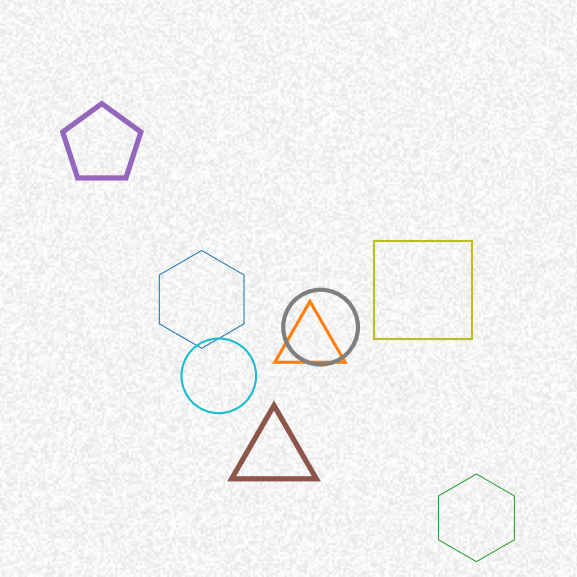[{"shape": "hexagon", "thickness": 0.5, "radius": 0.42, "center": [0.349, 0.481]}, {"shape": "triangle", "thickness": 1.5, "radius": 0.35, "center": [0.537, 0.407]}, {"shape": "hexagon", "thickness": 0.5, "radius": 0.38, "center": [0.825, 0.102]}, {"shape": "pentagon", "thickness": 2.5, "radius": 0.36, "center": [0.176, 0.749]}, {"shape": "triangle", "thickness": 2.5, "radius": 0.42, "center": [0.474, 0.212]}, {"shape": "circle", "thickness": 2, "radius": 0.32, "center": [0.555, 0.433]}, {"shape": "square", "thickness": 1, "radius": 0.42, "center": [0.733, 0.496]}, {"shape": "circle", "thickness": 1, "radius": 0.32, "center": [0.379, 0.348]}]